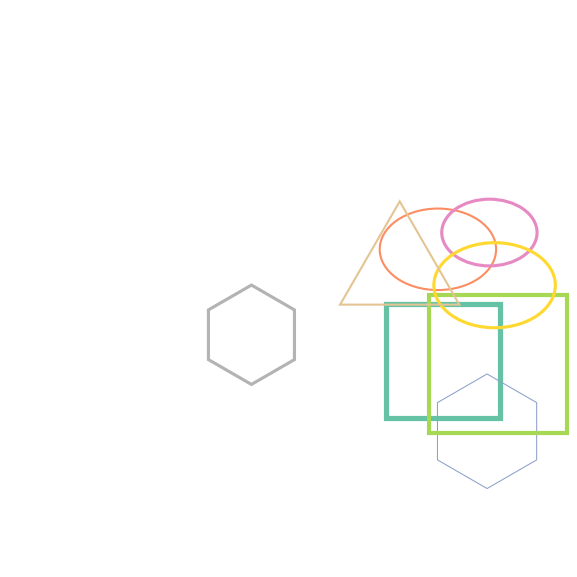[{"shape": "square", "thickness": 2.5, "radius": 0.49, "center": [0.767, 0.374]}, {"shape": "oval", "thickness": 1, "radius": 0.5, "center": [0.758, 0.567]}, {"shape": "hexagon", "thickness": 0.5, "radius": 0.5, "center": [0.843, 0.252]}, {"shape": "oval", "thickness": 1.5, "radius": 0.41, "center": [0.847, 0.596]}, {"shape": "square", "thickness": 2, "radius": 0.6, "center": [0.862, 0.369]}, {"shape": "oval", "thickness": 1.5, "radius": 0.53, "center": [0.856, 0.505]}, {"shape": "triangle", "thickness": 1, "radius": 0.6, "center": [0.692, 0.531]}, {"shape": "hexagon", "thickness": 1.5, "radius": 0.43, "center": [0.435, 0.419]}]